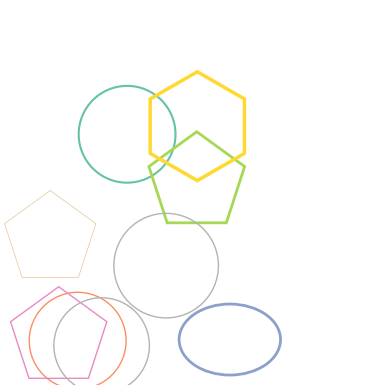[{"shape": "circle", "thickness": 1.5, "radius": 0.63, "center": [0.33, 0.651]}, {"shape": "circle", "thickness": 1, "radius": 0.63, "center": [0.202, 0.115]}, {"shape": "oval", "thickness": 2, "radius": 0.66, "center": [0.597, 0.118]}, {"shape": "pentagon", "thickness": 1, "radius": 0.66, "center": [0.152, 0.124]}, {"shape": "pentagon", "thickness": 2, "radius": 0.65, "center": [0.511, 0.527]}, {"shape": "hexagon", "thickness": 2.5, "radius": 0.71, "center": [0.513, 0.672]}, {"shape": "pentagon", "thickness": 0.5, "radius": 0.62, "center": [0.13, 0.381]}, {"shape": "circle", "thickness": 1, "radius": 0.68, "center": [0.432, 0.31]}, {"shape": "circle", "thickness": 1, "radius": 0.62, "center": [0.264, 0.103]}]